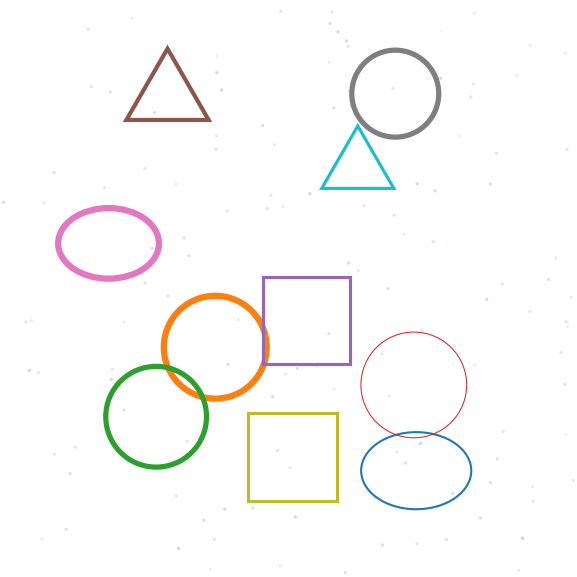[{"shape": "oval", "thickness": 1, "radius": 0.48, "center": [0.721, 0.184]}, {"shape": "circle", "thickness": 3, "radius": 0.45, "center": [0.373, 0.398]}, {"shape": "circle", "thickness": 2.5, "radius": 0.44, "center": [0.27, 0.277]}, {"shape": "circle", "thickness": 0.5, "radius": 0.46, "center": [0.717, 0.333]}, {"shape": "square", "thickness": 1.5, "radius": 0.38, "center": [0.531, 0.445]}, {"shape": "triangle", "thickness": 2, "radius": 0.41, "center": [0.29, 0.833]}, {"shape": "oval", "thickness": 3, "radius": 0.44, "center": [0.188, 0.578]}, {"shape": "circle", "thickness": 2.5, "radius": 0.38, "center": [0.684, 0.837]}, {"shape": "square", "thickness": 1.5, "radius": 0.38, "center": [0.507, 0.207]}, {"shape": "triangle", "thickness": 1.5, "radius": 0.36, "center": [0.619, 0.709]}]